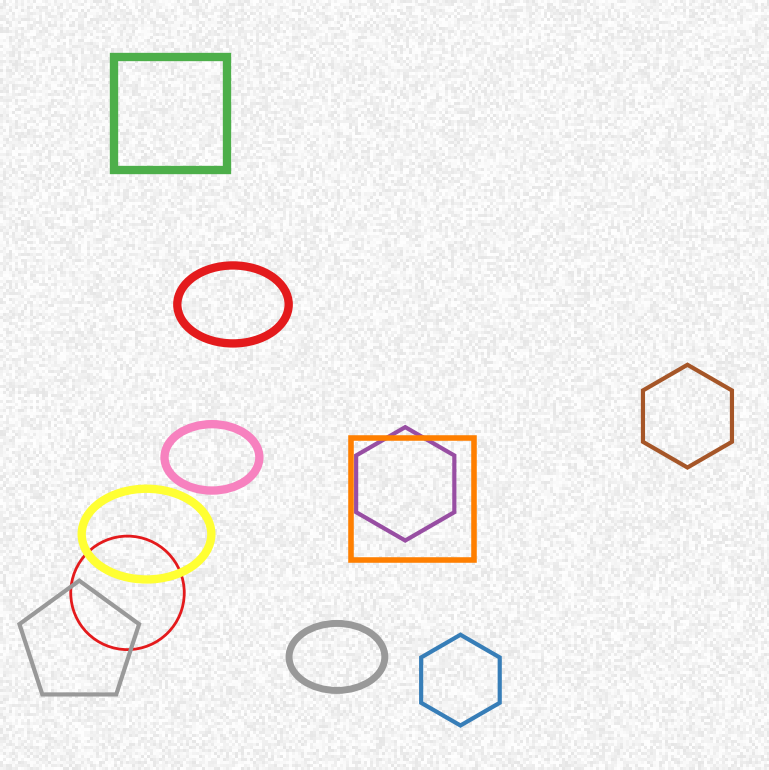[{"shape": "circle", "thickness": 1, "radius": 0.37, "center": [0.166, 0.23]}, {"shape": "oval", "thickness": 3, "radius": 0.36, "center": [0.303, 0.605]}, {"shape": "hexagon", "thickness": 1.5, "radius": 0.29, "center": [0.598, 0.117]}, {"shape": "square", "thickness": 3, "radius": 0.37, "center": [0.221, 0.852]}, {"shape": "hexagon", "thickness": 1.5, "radius": 0.37, "center": [0.526, 0.372]}, {"shape": "square", "thickness": 2, "radius": 0.4, "center": [0.536, 0.352]}, {"shape": "oval", "thickness": 3, "radius": 0.42, "center": [0.19, 0.306]}, {"shape": "hexagon", "thickness": 1.5, "radius": 0.33, "center": [0.893, 0.46]}, {"shape": "oval", "thickness": 3, "radius": 0.31, "center": [0.275, 0.406]}, {"shape": "oval", "thickness": 2.5, "radius": 0.31, "center": [0.438, 0.147]}, {"shape": "pentagon", "thickness": 1.5, "radius": 0.41, "center": [0.103, 0.164]}]